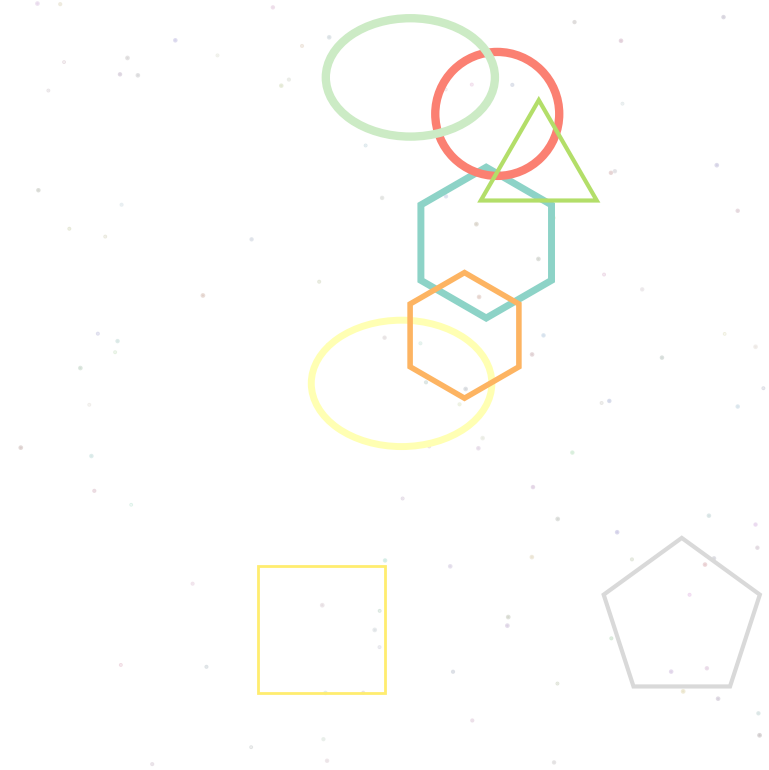[{"shape": "hexagon", "thickness": 2.5, "radius": 0.49, "center": [0.631, 0.685]}, {"shape": "oval", "thickness": 2.5, "radius": 0.59, "center": [0.522, 0.502]}, {"shape": "circle", "thickness": 3, "radius": 0.4, "center": [0.646, 0.852]}, {"shape": "hexagon", "thickness": 2, "radius": 0.41, "center": [0.603, 0.564]}, {"shape": "triangle", "thickness": 1.5, "radius": 0.43, "center": [0.7, 0.783]}, {"shape": "pentagon", "thickness": 1.5, "radius": 0.53, "center": [0.885, 0.195]}, {"shape": "oval", "thickness": 3, "radius": 0.55, "center": [0.533, 0.899]}, {"shape": "square", "thickness": 1, "radius": 0.41, "center": [0.417, 0.183]}]